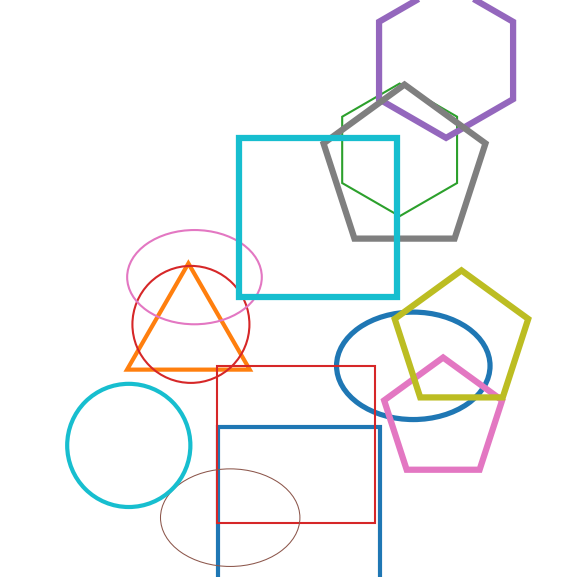[{"shape": "square", "thickness": 2, "radius": 0.7, "center": [0.518, 0.12]}, {"shape": "oval", "thickness": 2.5, "radius": 0.66, "center": [0.716, 0.366]}, {"shape": "triangle", "thickness": 2, "radius": 0.61, "center": [0.326, 0.42]}, {"shape": "hexagon", "thickness": 1, "radius": 0.57, "center": [0.692, 0.74]}, {"shape": "square", "thickness": 1, "radius": 0.68, "center": [0.512, 0.23]}, {"shape": "circle", "thickness": 1, "radius": 0.51, "center": [0.331, 0.437]}, {"shape": "hexagon", "thickness": 3, "radius": 0.67, "center": [0.772, 0.894]}, {"shape": "oval", "thickness": 0.5, "radius": 0.6, "center": [0.399, 0.103]}, {"shape": "oval", "thickness": 1, "radius": 0.58, "center": [0.337, 0.519]}, {"shape": "pentagon", "thickness": 3, "radius": 0.54, "center": [0.767, 0.273]}, {"shape": "pentagon", "thickness": 3, "radius": 0.74, "center": [0.7, 0.705]}, {"shape": "pentagon", "thickness": 3, "radius": 0.61, "center": [0.799, 0.409]}, {"shape": "circle", "thickness": 2, "radius": 0.53, "center": [0.223, 0.228]}, {"shape": "square", "thickness": 3, "radius": 0.69, "center": [0.551, 0.623]}]